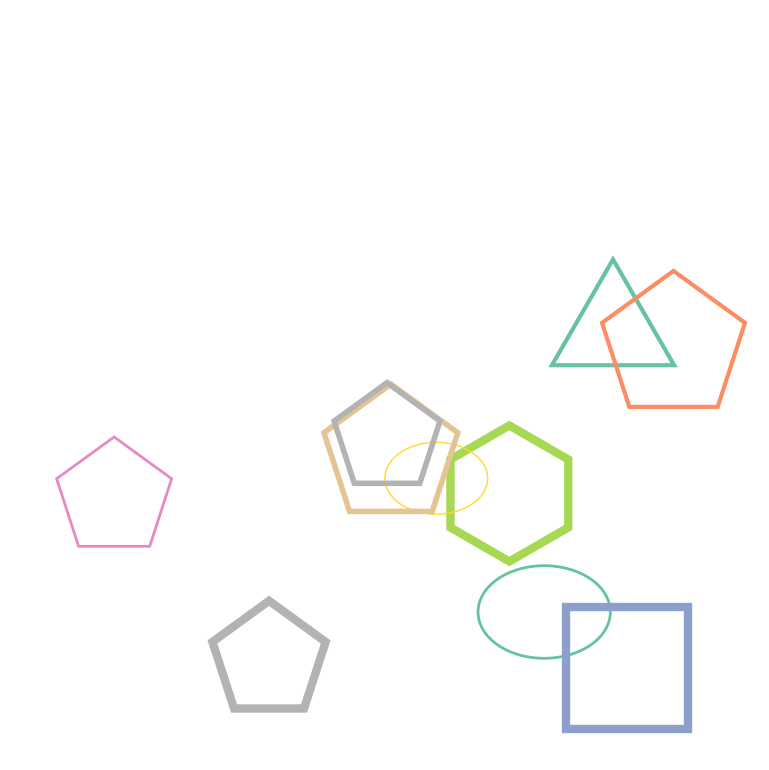[{"shape": "triangle", "thickness": 1.5, "radius": 0.46, "center": [0.796, 0.572]}, {"shape": "oval", "thickness": 1, "radius": 0.43, "center": [0.707, 0.205]}, {"shape": "pentagon", "thickness": 1.5, "radius": 0.49, "center": [0.875, 0.551]}, {"shape": "square", "thickness": 3, "radius": 0.4, "center": [0.814, 0.132]}, {"shape": "pentagon", "thickness": 1, "radius": 0.39, "center": [0.148, 0.354]}, {"shape": "hexagon", "thickness": 3, "radius": 0.44, "center": [0.661, 0.359]}, {"shape": "oval", "thickness": 0.5, "radius": 0.33, "center": [0.567, 0.379]}, {"shape": "pentagon", "thickness": 2, "radius": 0.46, "center": [0.508, 0.41]}, {"shape": "pentagon", "thickness": 2, "radius": 0.36, "center": [0.503, 0.431]}, {"shape": "pentagon", "thickness": 3, "radius": 0.39, "center": [0.349, 0.142]}]